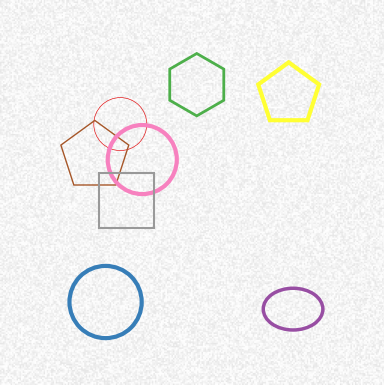[{"shape": "circle", "thickness": 0.5, "radius": 0.34, "center": [0.312, 0.678]}, {"shape": "circle", "thickness": 3, "radius": 0.47, "center": [0.274, 0.216]}, {"shape": "hexagon", "thickness": 2, "radius": 0.41, "center": [0.511, 0.78]}, {"shape": "oval", "thickness": 2.5, "radius": 0.39, "center": [0.761, 0.197]}, {"shape": "pentagon", "thickness": 3, "radius": 0.42, "center": [0.75, 0.755]}, {"shape": "pentagon", "thickness": 1, "radius": 0.46, "center": [0.246, 0.594]}, {"shape": "circle", "thickness": 3, "radius": 0.45, "center": [0.37, 0.586]}, {"shape": "square", "thickness": 1.5, "radius": 0.36, "center": [0.329, 0.48]}]